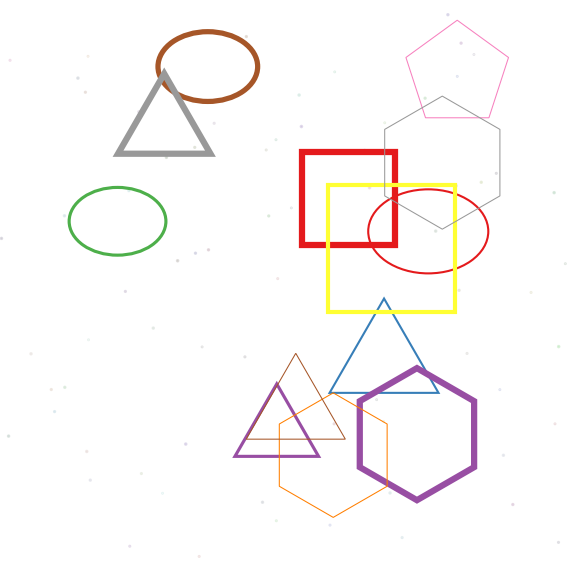[{"shape": "square", "thickness": 3, "radius": 0.4, "center": [0.604, 0.656]}, {"shape": "oval", "thickness": 1, "radius": 0.52, "center": [0.742, 0.599]}, {"shape": "triangle", "thickness": 1, "radius": 0.54, "center": [0.665, 0.373]}, {"shape": "oval", "thickness": 1.5, "radius": 0.42, "center": [0.204, 0.616]}, {"shape": "hexagon", "thickness": 3, "radius": 0.57, "center": [0.722, 0.247]}, {"shape": "triangle", "thickness": 1.5, "radius": 0.42, "center": [0.479, 0.251]}, {"shape": "hexagon", "thickness": 0.5, "radius": 0.54, "center": [0.577, 0.211]}, {"shape": "square", "thickness": 2, "radius": 0.55, "center": [0.678, 0.568]}, {"shape": "triangle", "thickness": 0.5, "radius": 0.5, "center": [0.512, 0.288]}, {"shape": "oval", "thickness": 2.5, "radius": 0.43, "center": [0.36, 0.884]}, {"shape": "pentagon", "thickness": 0.5, "radius": 0.47, "center": [0.792, 0.871]}, {"shape": "hexagon", "thickness": 0.5, "radius": 0.58, "center": [0.766, 0.717]}, {"shape": "triangle", "thickness": 3, "radius": 0.46, "center": [0.284, 0.779]}]